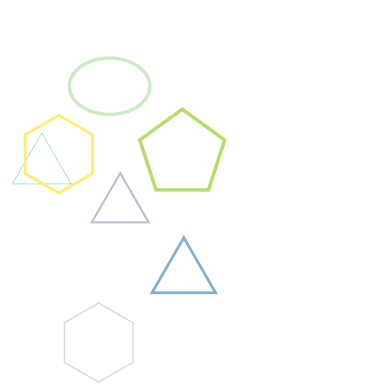[{"shape": "triangle", "thickness": 0.5, "radius": 0.44, "center": [0.109, 0.566]}, {"shape": "triangle", "thickness": 1.5, "radius": 0.43, "center": [0.312, 0.465]}, {"shape": "triangle", "thickness": 2, "radius": 0.48, "center": [0.477, 0.287]}, {"shape": "pentagon", "thickness": 2.5, "radius": 0.58, "center": [0.473, 0.6]}, {"shape": "hexagon", "thickness": 1, "radius": 0.51, "center": [0.256, 0.11]}, {"shape": "oval", "thickness": 2.5, "radius": 0.52, "center": [0.285, 0.776]}, {"shape": "hexagon", "thickness": 2, "radius": 0.51, "center": [0.153, 0.6]}]